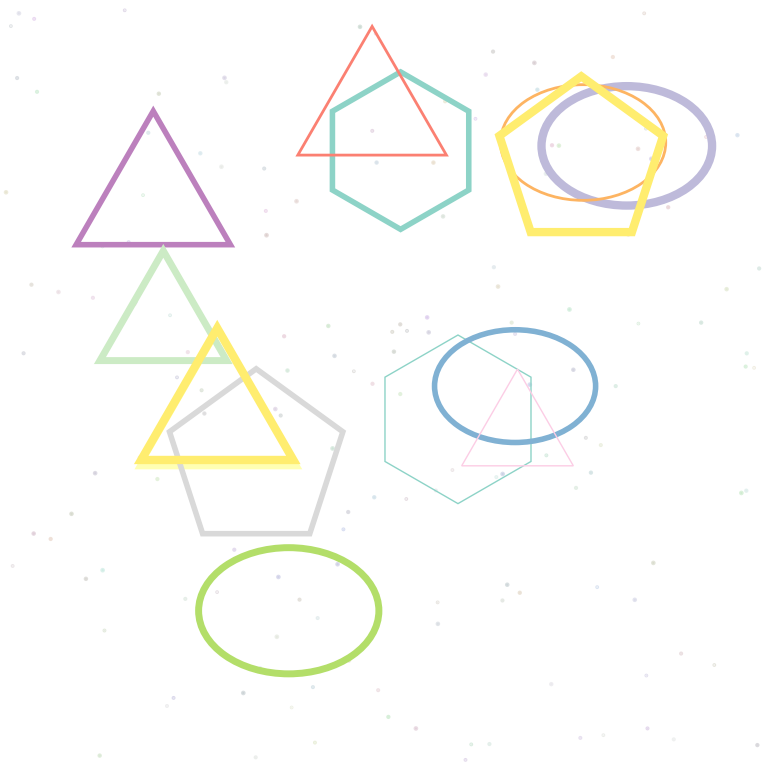[{"shape": "hexagon", "thickness": 0.5, "radius": 0.55, "center": [0.595, 0.455]}, {"shape": "hexagon", "thickness": 2, "radius": 0.51, "center": [0.52, 0.804]}, {"shape": "triangle", "thickness": 2, "radius": 0.59, "center": [0.284, 0.453]}, {"shape": "oval", "thickness": 3, "radius": 0.55, "center": [0.814, 0.811]}, {"shape": "triangle", "thickness": 1, "radius": 0.56, "center": [0.483, 0.854]}, {"shape": "oval", "thickness": 2, "radius": 0.52, "center": [0.669, 0.499]}, {"shape": "oval", "thickness": 1, "radius": 0.54, "center": [0.757, 0.815]}, {"shape": "oval", "thickness": 2.5, "radius": 0.59, "center": [0.375, 0.207]}, {"shape": "triangle", "thickness": 0.5, "radius": 0.42, "center": [0.672, 0.437]}, {"shape": "pentagon", "thickness": 2, "radius": 0.59, "center": [0.333, 0.403]}, {"shape": "triangle", "thickness": 2, "radius": 0.58, "center": [0.199, 0.74]}, {"shape": "triangle", "thickness": 2.5, "radius": 0.48, "center": [0.212, 0.579]}, {"shape": "pentagon", "thickness": 3, "radius": 0.56, "center": [0.755, 0.789]}, {"shape": "triangle", "thickness": 3, "radius": 0.57, "center": [0.282, 0.46]}]